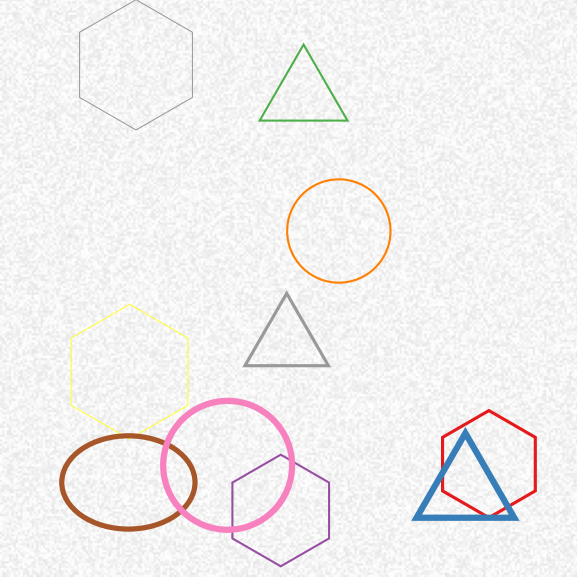[{"shape": "hexagon", "thickness": 1.5, "radius": 0.46, "center": [0.847, 0.195]}, {"shape": "triangle", "thickness": 3, "radius": 0.49, "center": [0.806, 0.151]}, {"shape": "triangle", "thickness": 1, "radius": 0.44, "center": [0.526, 0.834]}, {"shape": "hexagon", "thickness": 1, "radius": 0.48, "center": [0.486, 0.115]}, {"shape": "circle", "thickness": 1, "radius": 0.45, "center": [0.587, 0.599]}, {"shape": "hexagon", "thickness": 0.5, "radius": 0.58, "center": [0.224, 0.356]}, {"shape": "oval", "thickness": 2.5, "radius": 0.58, "center": [0.222, 0.164]}, {"shape": "circle", "thickness": 3, "radius": 0.56, "center": [0.394, 0.193]}, {"shape": "triangle", "thickness": 1.5, "radius": 0.42, "center": [0.496, 0.408]}, {"shape": "hexagon", "thickness": 0.5, "radius": 0.56, "center": [0.236, 0.887]}]